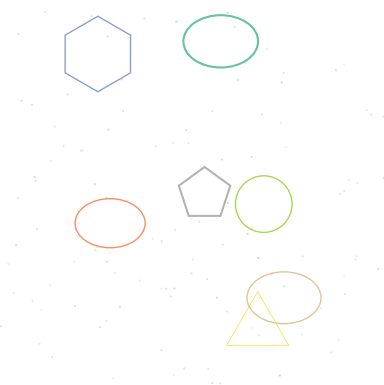[{"shape": "oval", "thickness": 1.5, "radius": 0.49, "center": [0.573, 0.893]}, {"shape": "oval", "thickness": 1, "radius": 0.46, "center": [0.286, 0.42]}, {"shape": "hexagon", "thickness": 1, "radius": 0.49, "center": [0.254, 0.86]}, {"shape": "circle", "thickness": 1, "radius": 0.37, "center": [0.685, 0.47]}, {"shape": "triangle", "thickness": 0.5, "radius": 0.47, "center": [0.669, 0.149]}, {"shape": "oval", "thickness": 1, "radius": 0.48, "center": [0.738, 0.227]}, {"shape": "pentagon", "thickness": 1.5, "radius": 0.35, "center": [0.531, 0.496]}]